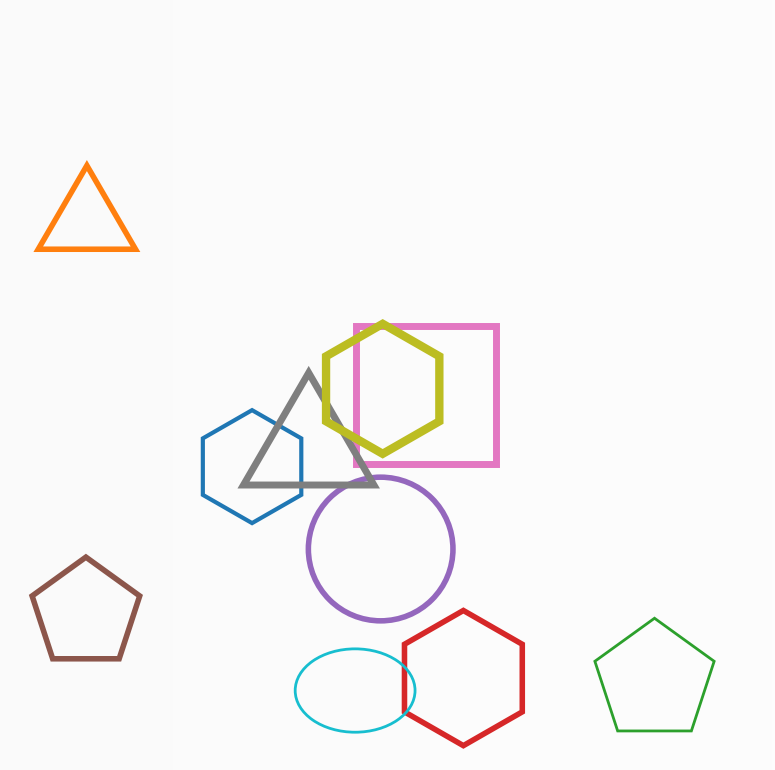[{"shape": "hexagon", "thickness": 1.5, "radius": 0.37, "center": [0.325, 0.394]}, {"shape": "triangle", "thickness": 2, "radius": 0.36, "center": [0.112, 0.713]}, {"shape": "pentagon", "thickness": 1, "radius": 0.4, "center": [0.845, 0.116]}, {"shape": "hexagon", "thickness": 2, "radius": 0.44, "center": [0.598, 0.119]}, {"shape": "circle", "thickness": 2, "radius": 0.47, "center": [0.491, 0.287]}, {"shape": "pentagon", "thickness": 2, "radius": 0.36, "center": [0.111, 0.203]}, {"shape": "square", "thickness": 2.5, "radius": 0.45, "center": [0.55, 0.487]}, {"shape": "triangle", "thickness": 2.5, "radius": 0.49, "center": [0.398, 0.419]}, {"shape": "hexagon", "thickness": 3, "radius": 0.42, "center": [0.494, 0.495]}, {"shape": "oval", "thickness": 1, "radius": 0.39, "center": [0.458, 0.103]}]